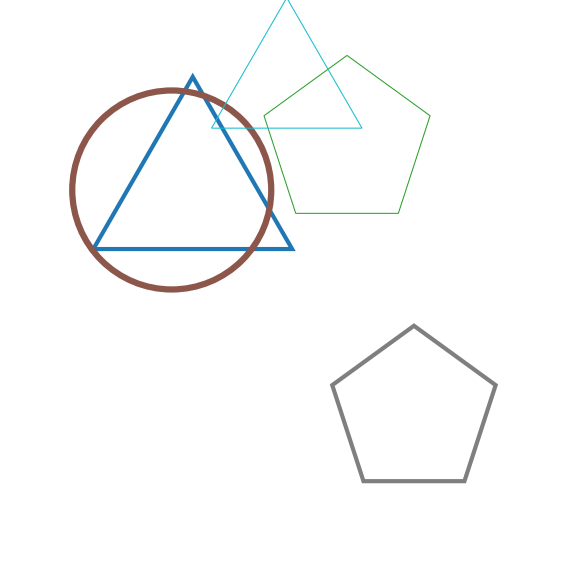[{"shape": "triangle", "thickness": 2, "radius": 0.99, "center": [0.334, 0.667]}, {"shape": "pentagon", "thickness": 0.5, "radius": 0.76, "center": [0.601, 0.752]}, {"shape": "circle", "thickness": 3, "radius": 0.86, "center": [0.297, 0.67]}, {"shape": "pentagon", "thickness": 2, "radius": 0.74, "center": [0.717, 0.286]}, {"shape": "triangle", "thickness": 0.5, "radius": 0.75, "center": [0.497, 0.852]}]